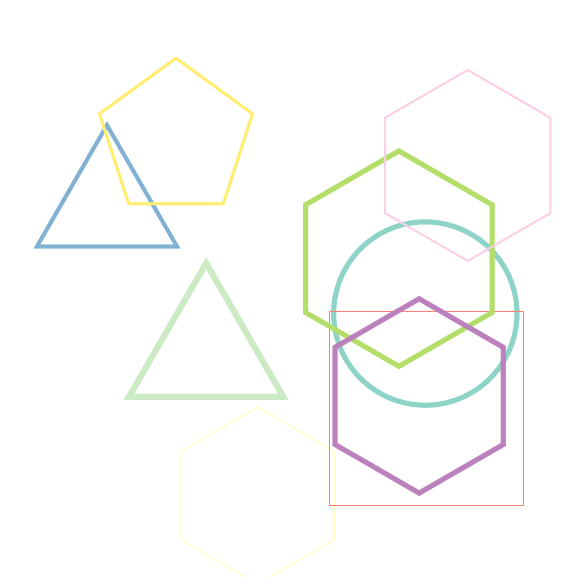[{"shape": "circle", "thickness": 2.5, "radius": 0.79, "center": [0.736, 0.456]}, {"shape": "hexagon", "thickness": 0.5, "radius": 0.77, "center": [0.446, 0.141]}, {"shape": "square", "thickness": 0.5, "radius": 0.84, "center": [0.737, 0.292]}, {"shape": "triangle", "thickness": 2, "radius": 0.7, "center": [0.185, 0.642]}, {"shape": "hexagon", "thickness": 2.5, "radius": 0.93, "center": [0.691, 0.551]}, {"shape": "hexagon", "thickness": 1, "radius": 0.83, "center": [0.81, 0.713]}, {"shape": "hexagon", "thickness": 2.5, "radius": 0.84, "center": [0.726, 0.314]}, {"shape": "triangle", "thickness": 3, "radius": 0.77, "center": [0.357, 0.389]}, {"shape": "pentagon", "thickness": 1.5, "radius": 0.7, "center": [0.305, 0.759]}]